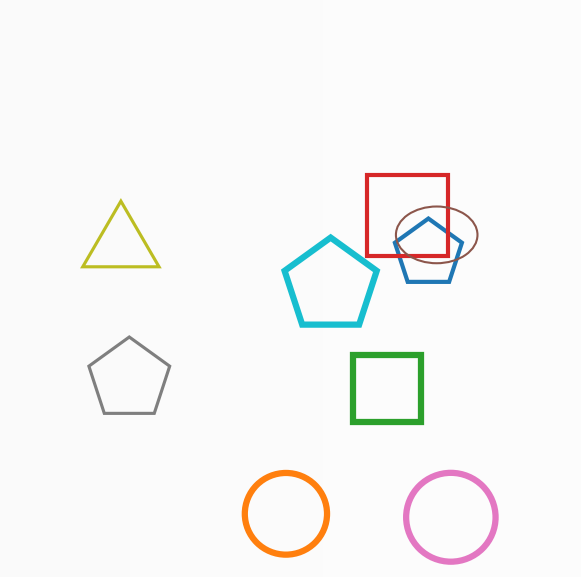[{"shape": "pentagon", "thickness": 2, "radius": 0.3, "center": [0.737, 0.56]}, {"shape": "circle", "thickness": 3, "radius": 0.35, "center": [0.492, 0.109]}, {"shape": "square", "thickness": 3, "radius": 0.29, "center": [0.666, 0.327]}, {"shape": "square", "thickness": 2, "radius": 0.35, "center": [0.701, 0.626]}, {"shape": "oval", "thickness": 1, "radius": 0.35, "center": [0.751, 0.592]}, {"shape": "circle", "thickness": 3, "radius": 0.38, "center": [0.776, 0.103]}, {"shape": "pentagon", "thickness": 1.5, "radius": 0.37, "center": [0.222, 0.342]}, {"shape": "triangle", "thickness": 1.5, "radius": 0.38, "center": [0.208, 0.575]}, {"shape": "pentagon", "thickness": 3, "radius": 0.42, "center": [0.569, 0.504]}]